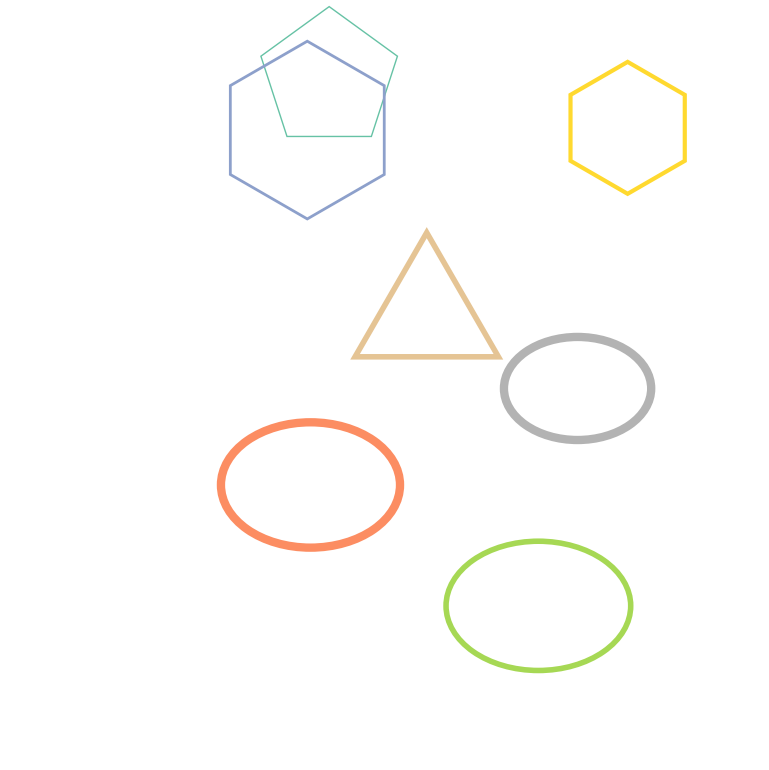[{"shape": "pentagon", "thickness": 0.5, "radius": 0.47, "center": [0.427, 0.898]}, {"shape": "oval", "thickness": 3, "radius": 0.58, "center": [0.403, 0.37]}, {"shape": "hexagon", "thickness": 1, "radius": 0.58, "center": [0.399, 0.831]}, {"shape": "oval", "thickness": 2, "radius": 0.6, "center": [0.699, 0.213]}, {"shape": "hexagon", "thickness": 1.5, "radius": 0.43, "center": [0.815, 0.834]}, {"shape": "triangle", "thickness": 2, "radius": 0.54, "center": [0.554, 0.59]}, {"shape": "oval", "thickness": 3, "radius": 0.48, "center": [0.75, 0.495]}]